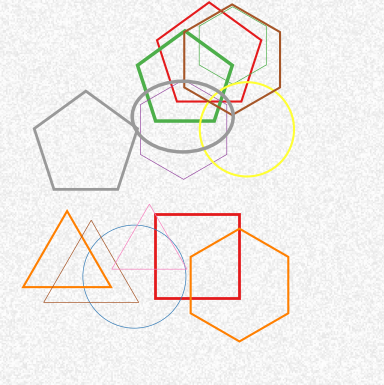[{"shape": "square", "thickness": 2, "radius": 0.55, "center": [0.511, 0.335]}, {"shape": "pentagon", "thickness": 1.5, "radius": 0.71, "center": [0.543, 0.852]}, {"shape": "circle", "thickness": 0.5, "radius": 0.67, "center": [0.349, 0.281]}, {"shape": "pentagon", "thickness": 2.5, "radius": 0.65, "center": [0.48, 0.79]}, {"shape": "hexagon", "thickness": 0.5, "radius": 0.5, "center": [0.605, 0.882]}, {"shape": "hexagon", "thickness": 0.5, "radius": 0.65, "center": [0.477, 0.664]}, {"shape": "triangle", "thickness": 1.5, "radius": 0.66, "center": [0.174, 0.32]}, {"shape": "hexagon", "thickness": 1.5, "radius": 0.73, "center": [0.622, 0.26]}, {"shape": "circle", "thickness": 1.5, "radius": 0.61, "center": [0.641, 0.664]}, {"shape": "hexagon", "thickness": 1.5, "radius": 0.72, "center": [0.603, 0.845]}, {"shape": "triangle", "thickness": 0.5, "radius": 0.71, "center": [0.237, 0.286]}, {"shape": "triangle", "thickness": 0.5, "radius": 0.56, "center": [0.388, 0.357]}, {"shape": "pentagon", "thickness": 2, "radius": 0.71, "center": [0.223, 0.622]}, {"shape": "oval", "thickness": 2.5, "radius": 0.66, "center": [0.475, 0.697]}]